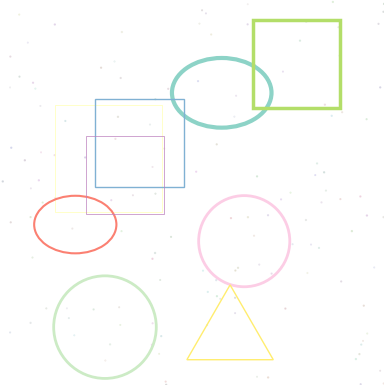[{"shape": "oval", "thickness": 3, "radius": 0.65, "center": [0.576, 0.759]}, {"shape": "square", "thickness": 0.5, "radius": 0.69, "center": [0.281, 0.588]}, {"shape": "oval", "thickness": 1.5, "radius": 0.53, "center": [0.196, 0.417]}, {"shape": "square", "thickness": 1, "radius": 0.57, "center": [0.362, 0.629]}, {"shape": "square", "thickness": 2.5, "radius": 0.57, "center": [0.77, 0.834]}, {"shape": "circle", "thickness": 2, "radius": 0.59, "center": [0.634, 0.374]}, {"shape": "square", "thickness": 0.5, "radius": 0.51, "center": [0.324, 0.546]}, {"shape": "circle", "thickness": 2, "radius": 0.67, "center": [0.273, 0.15]}, {"shape": "triangle", "thickness": 1, "radius": 0.65, "center": [0.598, 0.13]}]